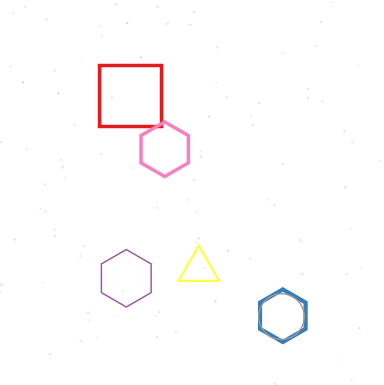[{"shape": "square", "thickness": 2.5, "radius": 0.4, "center": [0.337, 0.752]}, {"shape": "hexagon", "thickness": 3, "radius": 0.34, "center": [0.735, 0.18]}, {"shape": "hexagon", "thickness": 1, "radius": 0.37, "center": [0.328, 0.277]}, {"shape": "triangle", "thickness": 1.5, "radius": 0.3, "center": [0.516, 0.301]}, {"shape": "hexagon", "thickness": 2.5, "radius": 0.35, "center": [0.428, 0.612]}, {"shape": "circle", "thickness": 1, "radius": 0.3, "center": [0.731, 0.178]}]